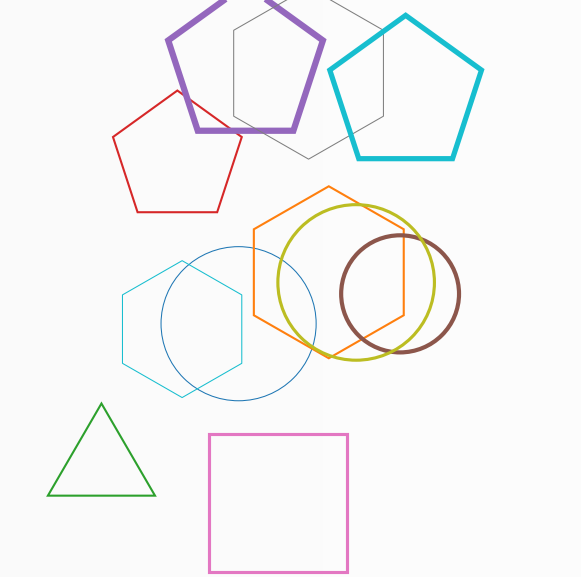[{"shape": "circle", "thickness": 0.5, "radius": 0.67, "center": [0.41, 0.439]}, {"shape": "hexagon", "thickness": 1, "radius": 0.74, "center": [0.566, 0.528]}, {"shape": "triangle", "thickness": 1, "radius": 0.53, "center": [0.175, 0.194]}, {"shape": "pentagon", "thickness": 1, "radius": 0.58, "center": [0.305, 0.726]}, {"shape": "pentagon", "thickness": 3, "radius": 0.7, "center": [0.422, 0.886]}, {"shape": "circle", "thickness": 2, "radius": 0.51, "center": [0.688, 0.49]}, {"shape": "square", "thickness": 1.5, "radius": 0.6, "center": [0.478, 0.128]}, {"shape": "hexagon", "thickness": 0.5, "radius": 0.74, "center": [0.531, 0.872]}, {"shape": "circle", "thickness": 1.5, "radius": 0.67, "center": [0.613, 0.51]}, {"shape": "pentagon", "thickness": 2.5, "radius": 0.69, "center": [0.698, 0.835]}, {"shape": "hexagon", "thickness": 0.5, "radius": 0.59, "center": [0.313, 0.429]}]